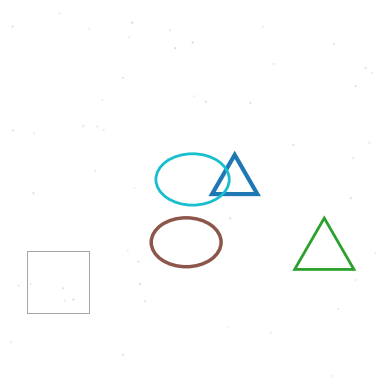[{"shape": "triangle", "thickness": 3, "radius": 0.34, "center": [0.61, 0.53]}, {"shape": "triangle", "thickness": 2, "radius": 0.44, "center": [0.842, 0.345]}, {"shape": "oval", "thickness": 2.5, "radius": 0.45, "center": [0.484, 0.371]}, {"shape": "square", "thickness": 0.5, "radius": 0.4, "center": [0.15, 0.267]}, {"shape": "oval", "thickness": 2, "radius": 0.48, "center": [0.5, 0.534]}]